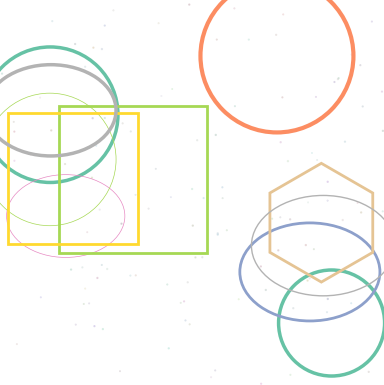[{"shape": "circle", "thickness": 2.5, "radius": 0.69, "center": [0.861, 0.161]}, {"shape": "circle", "thickness": 2.5, "radius": 0.88, "center": [0.13, 0.702]}, {"shape": "circle", "thickness": 3, "radius": 0.99, "center": [0.719, 0.855]}, {"shape": "oval", "thickness": 2, "radius": 0.91, "center": [0.805, 0.294]}, {"shape": "oval", "thickness": 0.5, "radius": 0.77, "center": [0.171, 0.439]}, {"shape": "square", "thickness": 2, "radius": 0.96, "center": [0.346, 0.533]}, {"shape": "circle", "thickness": 0.5, "radius": 0.86, "center": [0.129, 0.586]}, {"shape": "square", "thickness": 2, "radius": 0.85, "center": [0.19, 0.537]}, {"shape": "hexagon", "thickness": 2, "radius": 0.77, "center": [0.835, 0.422]}, {"shape": "oval", "thickness": 2.5, "radius": 0.85, "center": [0.132, 0.713]}, {"shape": "oval", "thickness": 1, "radius": 0.93, "center": [0.839, 0.362]}]